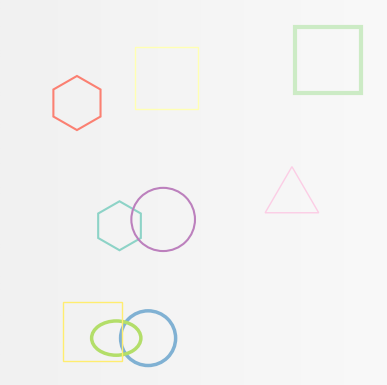[{"shape": "hexagon", "thickness": 1.5, "radius": 0.32, "center": [0.308, 0.414]}, {"shape": "square", "thickness": 1, "radius": 0.41, "center": [0.43, 0.798]}, {"shape": "hexagon", "thickness": 1.5, "radius": 0.35, "center": [0.199, 0.732]}, {"shape": "circle", "thickness": 2.5, "radius": 0.36, "center": [0.382, 0.122]}, {"shape": "oval", "thickness": 2.5, "radius": 0.32, "center": [0.3, 0.122]}, {"shape": "triangle", "thickness": 1, "radius": 0.4, "center": [0.753, 0.487]}, {"shape": "circle", "thickness": 1.5, "radius": 0.41, "center": [0.421, 0.43]}, {"shape": "square", "thickness": 3, "radius": 0.43, "center": [0.846, 0.845]}, {"shape": "square", "thickness": 1, "radius": 0.38, "center": [0.239, 0.139]}]